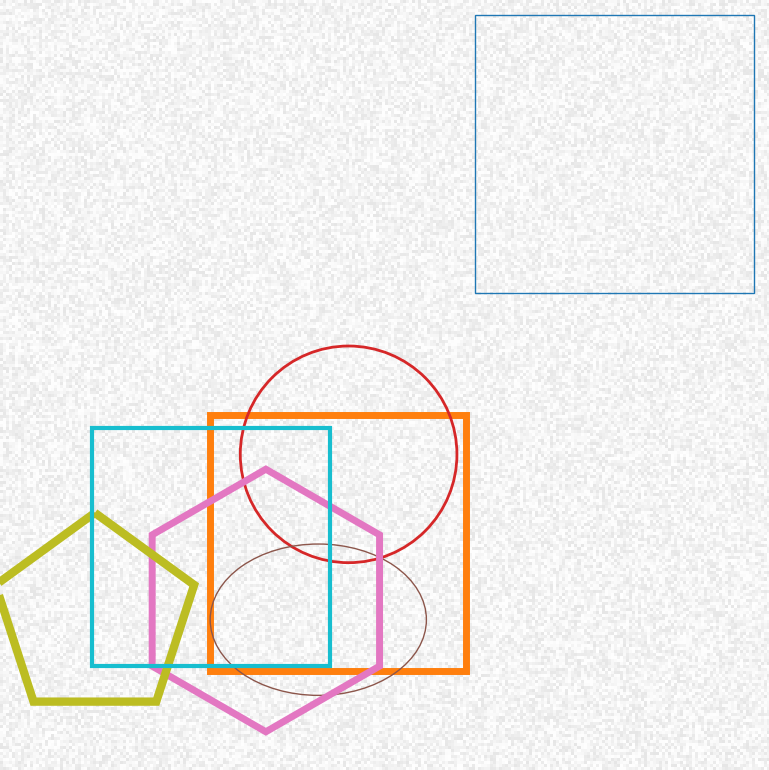[{"shape": "square", "thickness": 0.5, "radius": 0.9, "center": [0.798, 0.8]}, {"shape": "square", "thickness": 2.5, "radius": 0.83, "center": [0.439, 0.295]}, {"shape": "circle", "thickness": 1, "radius": 0.7, "center": [0.453, 0.41]}, {"shape": "oval", "thickness": 0.5, "radius": 0.7, "center": [0.413, 0.195]}, {"shape": "hexagon", "thickness": 2.5, "radius": 0.85, "center": [0.345, 0.22]}, {"shape": "pentagon", "thickness": 3, "radius": 0.68, "center": [0.123, 0.198]}, {"shape": "square", "thickness": 1.5, "radius": 0.77, "center": [0.275, 0.289]}]